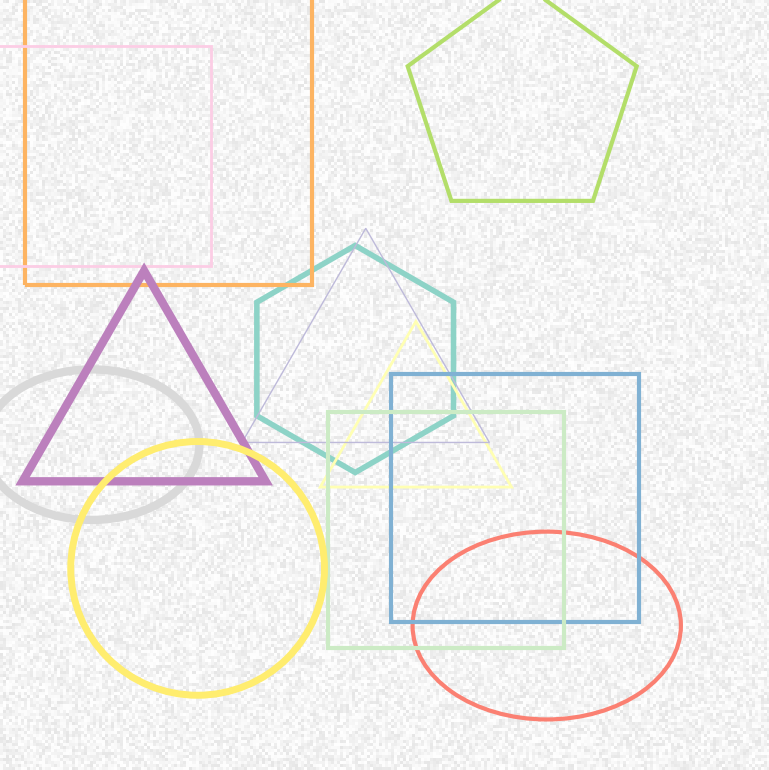[{"shape": "hexagon", "thickness": 2, "radius": 0.74, "center": [0.461, 0.534]}, {"shape": "triangle", "thickness": 1, "radius": 0.72, "center": [0.54, 0.439]}, {"shape": "triangle", "thickness": 0.5, "radius": 0.93, "center": [0.475, 0.518]}, {"shape": "oval", "thickness": 1.5, "radius": 0.87, "center": [0.71, 0.188]}, {"shape": "square", "thickness": 1.5, "radius": 0.81, "center": [0.669, 0.353]}, {"shape": "square", "thickness": 1.5, "radius": 0.93, "center": [0.219, 0.816]}, {"shape": "pentagon", "thickness": 1.5, "radius": 0.78, "center": [0.678, 0.866]}, {"shape": "square", "thickness": 1, "radius": 0.71, "center": [0.131, 0.797]}, {"shape": "oval", "thickness": 3, "radius": 0.7, "center": [0.119, 0.423]}, {"shape": "triangle", "thickness": 3, "radius": 0.91, "center": [0.187, 0.466]}, {"shape": "square", "thickness": 1.5, "radius": 0.77, "center": [0.579, 0.312]}, {"shape": "circle", "thickness": 2.5, "radius": 0.82, "center": [0.257, 0.262]}]